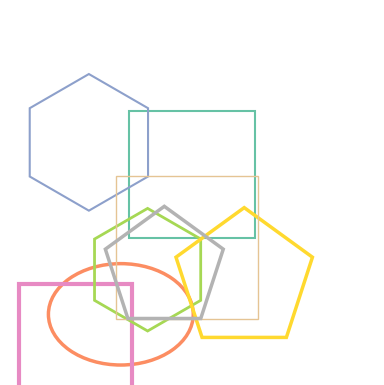[{"shape": "square", "thickness": 1.5, "radius": 0.82, "center": [0.499, 0.546]}, {"shape": "oval", "thickness": 2.5, "radius": 0.94, "center": [0.314, 0.184]}, {"shape": "hexagon", "thickness": 1.5, "radius": 0.89, "center": [0.231, 0.63]}, {"shape": "square", "thickness": 3, "radius": 0.74, "center": [0.195, 0.114]}, {"shape": "hexagon", "thickness": 2, "radius": 0.8, "center": [0.383, 0.299]}, {"shape": "pentagon", "thickness": 2.5, "radius": 0.93, "center": [0.634, 0.274]}, {"shape": "square", "thickness": 1, "radius": 0.92, "center": [0.485, 0.358]}, {"shape": "pentagon", "thickness": 2.5, "radius": 0.81, "center": [0.427, 0.303]}]